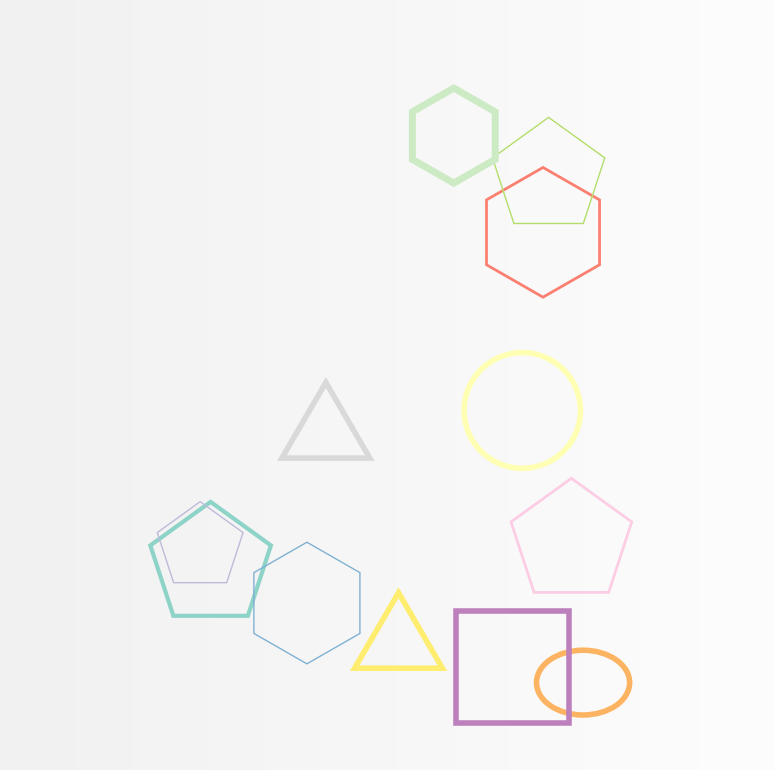[{"shape": "pentagon", "thickness": 1.5, "radius": 0.41, "center": [0.272, 0.266]}, {"shape": "circle", "thickness": 2, "radius": 0.38, "center": [0.674, 0.467]}, {"shape": "pentagon", "thickness": 0.5, "radius": 0.29, "center": [0.258, 0.29]}, {"shape": "hexagon", "thickness": 1, "radius": 0.42, "center": [0.701, 0.698]}, {"shape": "hexagon", "thickness": 0.5, "radius": 0.39, "center": [0.396, 0.217]}, {"shape": "oval", "thickness": 2, "radius": 0.3, "center": [0.752, 0.113]}, {"shape": "pentagon", "thickness": 0.5, "radius": 0.38, "center": [0.708, 0.771]}, {"shape": "pentagon", "thickness": 1, "radius": 0.41, "center": [0.737, 0.297]}, {"shape": "triangle", "thickness": 2, "radius": 0.33, "center": [0.42, 0.438]}, {"shape": "square", "thickness": 2, "radius": 0.36, "center": [0.661, 0.134]}, {"shape": "hexagon", "thickness": 2.5, "radius": 0.31, "center": [0.586, 0.824]}, {"shape": "triangle", "thickness": 2, "radius": 0.33, "center": [0.514, 0.165]}]